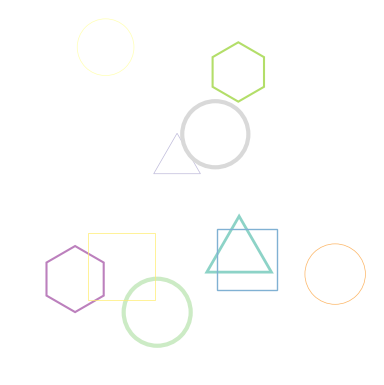[{"shape": "triangle", "thickness": 2, "radius": 0.48, "center": [0.621, 0.342]}, {"shape": "circle", "thickness": 0.5, "radius": 0.37, "center": [0.274, 0.877]}, {"shape": "triangle", "thickness": 0.5, "radius": 0.35, "center": [0.46, 0.584]}, {"shape": "square", "thickness": 1, "radius": 0.39, "center": [0.642, 0.327]}, {"shape": "circle", "thickness": 0.5, "radius": 0.39, "center": [0.871, 0.288]}, {"shape": "hexagon", "thickness": 1.5, "radius": 0.39, "center": [0.619, 0.813]}, {"shape": "circle", "thickness": 3, "radius": 0.43, "center": [0.559, 0.651]}, {"shape": "hexagon", "thickness": 1.5, "radius": 0.43, "center": [0.195, 0.275]}, {"shape": "circle", "thickness": 3, "radius": 0.44, "center": [0.408, 0.189]}, {"shape": "square", "thickness": 0.5, "radius": 0.43, "center": [0.316, 0.308]}]